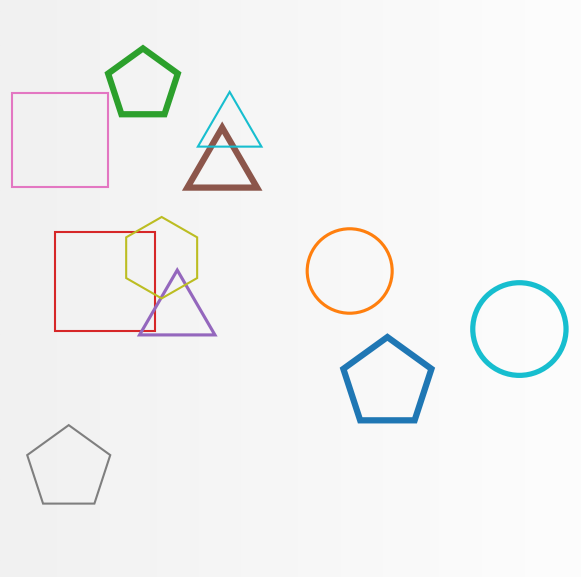[{"shape": "pentagon", "thickness": 3, "radius": 0.4, "center": [0.666, 0.336]}, {"shape": "circle", "thickness": 1.5, "radius": 0.37, "center": [0.602, 0.53]}, {"shape": "pentagon", "thickness": 3, "radius": 0.32, "center": [0.246, 0.852]}, {"shape": "square", "thickness": 1, "radius": 0.43, "center": [0.181, 0.511]}, {"shape": "triangle", "thickness": 1.5, "radius": 0.37, "center": [0.305, 0.457]}, {"shape": "triangle", "thickness": 3, "radius": 0.35, "center": [0.382, 0.709]}, {"shape": "square", "thickness": 1, "radius": 0.41, "center": [0.103, 0.757]}, {"shape": "pentagon", "thickness": 1, "radius": 0.38, "center": [0.118, 0.188]}, {"shape": "hexagon", "thickness": 1, "radius": 0.35, "center": [0.278, 0.553]}, {"shape": "circle", "thickness": 2.5, "radius": 0.4, "center": [0.894, 0.429]}, {"shape": "triangle", "thickness": 1, "radius": 0.32, "center": [0.395, 0.777]}]